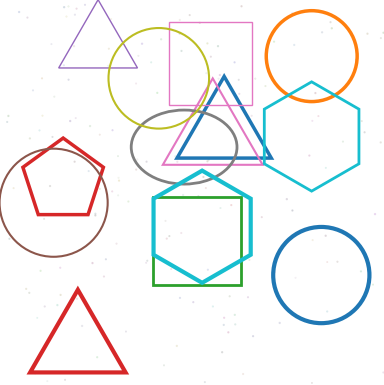[{"shape": "circle", "thickness": 3, "radius": 0.62, "center": [0.835, 0.286]}, {"shape": "triangle", "thickness": 2.5, "radius": 0.71, "center": [0.582, 0.66]}, {"shape": "circle", "thickness": 2.5, "radius": 0.59, "center": [0.81, 0.854]}, {"shape": "square", "thickness": 2, "radius": 0.57, "center": [0.512, 0.373]}, {"shape": "triangle", "thickness": 3, "radius": 0.72, "center": [0.202, 0.104]}, {"shape": "pentagon", "thickness": 2.5, "radius": 0.55, "center": [0.164, 0.531]}, {"shape": "triangle", "thickness": 1, "radius": 0.59, "center": [0.255, 0.883]}, {"shape": "circle", "thickness": 1.5, "radius": 0.7, "center": [0.139, 0.473]}, {"shape": "square", "thickness": 1, "radius": 0.54, "center": [0.546, 0.834]}, {"shape": "triangle", "thickness": 1.5, "radius": 0.75, "center": [0.553, 0.647]}, {"shape": "oval", "thickness": 2, "radius": 0.69, "center": [0.478, 0.618]}, {"shape": "circle", "thickness": 1.5, "radius": 0.65, "center": [0.412, 0.797]}, {"shape": "hexagon", "thickness": 3, "radius": 0.73, "center": [0.525, 0.411]}, {"shape": "hexagon", "thickness": 2, "radius": 0.71, "center": [0.809, 0.646]}]